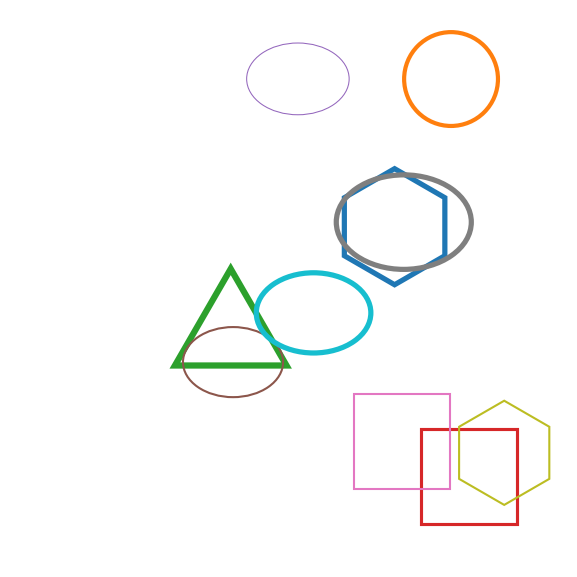[{"shape": "hexagon", "thickness": 2.5, "radius": 0.5, "center": [0.683, 0.607]}, {"shape": "circle", "thickness": 2, "radius": 0.41, "center": [0.781, 0.862]}, {"shape": "triangle", "thickness": 3, "radius": 0.56, "center": [0.399, 0.422]}, {"shape": "square", "thickness": 1.5, "radius": 0.41, "center": [0.812, 0.174]}, {"shape": "oval", "thickness": 0.5, "radius": 0.44, "center": [0.516, 0.863]}, {"shape": "oval", "thickness": 1, "radius": 0.43, "center": [0.404, 0.372]}, {"shape": "square", "thickness": 1, "radius": 0.41, "center": [0.696, 0.235]}, {"shape": "oval", "thickness": 2.5, "radius": 0.58, "center": [0.699, 0.615]}, {"shape": "hexagon", "thickness": 1, "radius": 0.45, "center": [0.873, 0.215]}, {"shape": "oval", "thickness": 2.5, "radius": 0.5, "center": [0.543, 0.457]}]